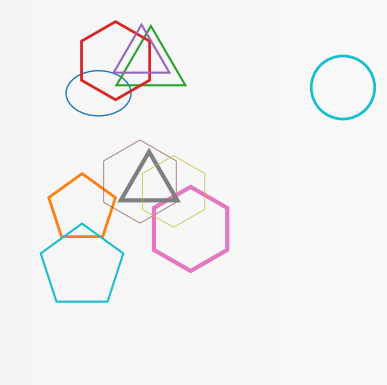[{"shape": "oval", "thickness": 1, "radius": 0.42, "center": [0.254, 0.758]}, {"shape": "pentagon", "thickness": 2, "radius": 0.45, "center": [0.212, 0.459]}, {"shape": "triangle", "thickness": 1.5, "radius": 0.51, "center": [0.389, 0.83]}, {"shape": "hexagon", "thickness": 2, "radius": 0.51, "center": [0.298, 0.842]}, {"shape": "triangle", "thickness": 1.5, "radius": 0.42, "center": [0.365, 0.853]}, {"shape": "hexagon", "thickness": 0.5, "radius": 0.54, "center": [0.361, 0.528]}, {"shape": "hexagon", "thickness": 3, "radius": 0.55, "center": [0.492, 0.405]}, {"shape": "triangle", "thickness": 3, "radius": 0.42, "center": [0.385, 0.522]}, {"shape": "hexagon", "thickness": 0.5, "radius": 0.47, "center": [0.448, 0.503]}, {"shape": "pentagon", "thickness": 1.5, "radius": 0.56, "center": [0.212, 0.307]}, {"shape": "circle", "thickness": 2, "radius": 0.41, "center": [0.885, 0.773]}]